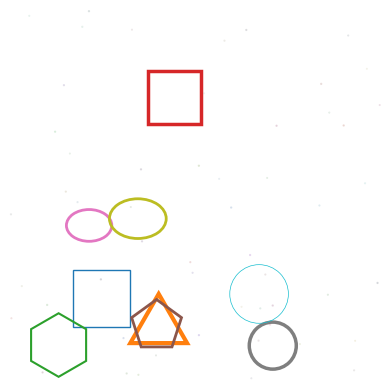[{"shape": "square", "thickness": 1, "radius": 0.37, "center": [0.264, 0.226]}, {"shape": "triangle", "thickness": 3, "radius": 0.43, "center": [0.412, 0.151]}, {"shape": "hexagon", "thickness": 1.5, "radius": 0.41, "center": [0.152, 0.104]}, {"shape": "square", "thickness": 2.5, "radius": 0.34, "center": [0.453, 0.748]}, {"shape": "pentagon", "thickness": 2, "radius": 0.34, "center": [0.407, 0.154]}, {"shape": "oval", "thickness": 2, "radius": 0.29, "center": [0.231, 0.414]}, {"shape": "circle", "thickness": 2.5, "radius": 0.31, "center": [0.709, 0.102]}, {"shape": "oval", "thickness": 2, "radius": 0.37, "center": [0.358, 0.432]}, {"shape": "circle", "thickness": 0.5, "radius": 0.38, "center": [0.673, 0.236]}]